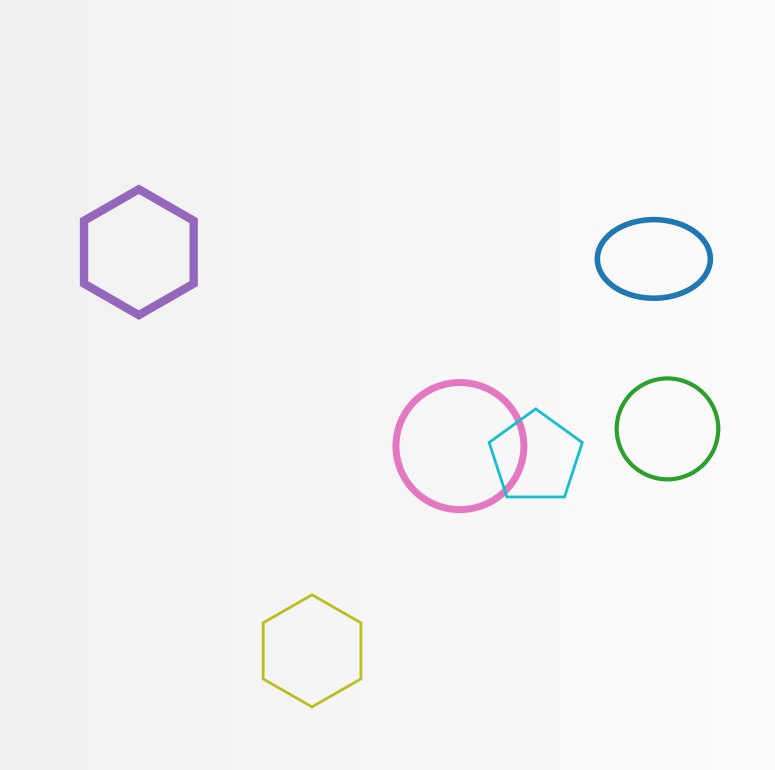[{"shape": "oval", "thickness": 2, "radius": 0.36, "center": [0.844, 0.664]}, {"shape": "circle", "thickness": 1.5, "radius": 0.33, "center": [0.861, 0.443]}, {"shape": "hexagon", "thickness": 3, "radius": 0.41, "center": [0.179, 0.673]}, {"shape": "circle", "thickness": 2.5, "radius": 0.41, "center": [0.593, 0.421]}, {"shape": "hexagon", "thickness": 1, "radius": 0.36, "center": [0.403, 0.155]}, {"shape": "pentagon", "thickness": 1, "radius": 0.32, "center": [0.691, 0.406]}]